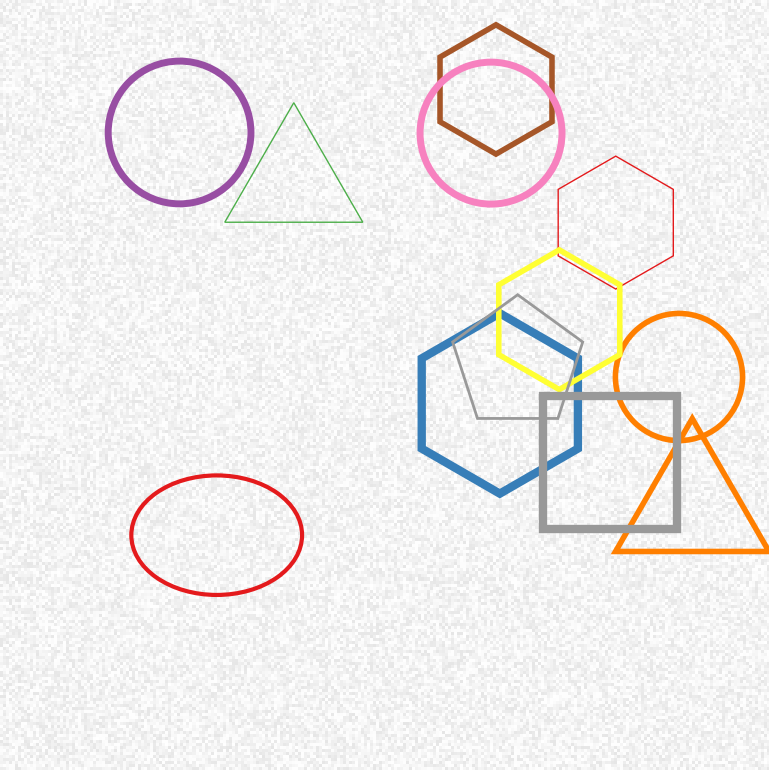[{"shape": "oval", "thickness": 1.5, "radius": 0.55, "center": [0.281, 0.305]}, {"shape": "hexagon", "thickness": 0.5, "radius": 0.43, "center": [0.8, 0.711]}, {"shape": "hexagon", "thickness": 3, "radius": 0.59, "center": [0.649, 0.476]}, {"shape": "triangle", "thickness": 0.5, "radius": 0.52, "center": [0.382, 0.763]}, {"shape": "circle", "thickness": 2.5, "radius": 0.46, "center": [0.233, 0.828]}, {"shape": "triangle", "thickness": 2, "radius": 0.58, "center": [0.899, 0.341]}, {"shape": "circle", "thickness": 2, "radius": 0.41, "center": [0.882, 0.51]}, {"shape": "hexagon", "thickness": 2, "radius": 0.45, "center": [0.726, 0.585]}, {"shape": "hexagon", "thickness": 2, "radius": 0.42, "center": [0.644, 0.884]}, {"shape": "circle", "thickness": 2.5, "radius": 0.46, "center": [0.638, 0.827]}, {"shape": "square", "thickness": 3, "radius": 0.43, "center": [0.792, 0.399]}, {"shape": "pentagon", "thickness": 1, "radius": 0.44, "center": [0.672, 0.528]}]